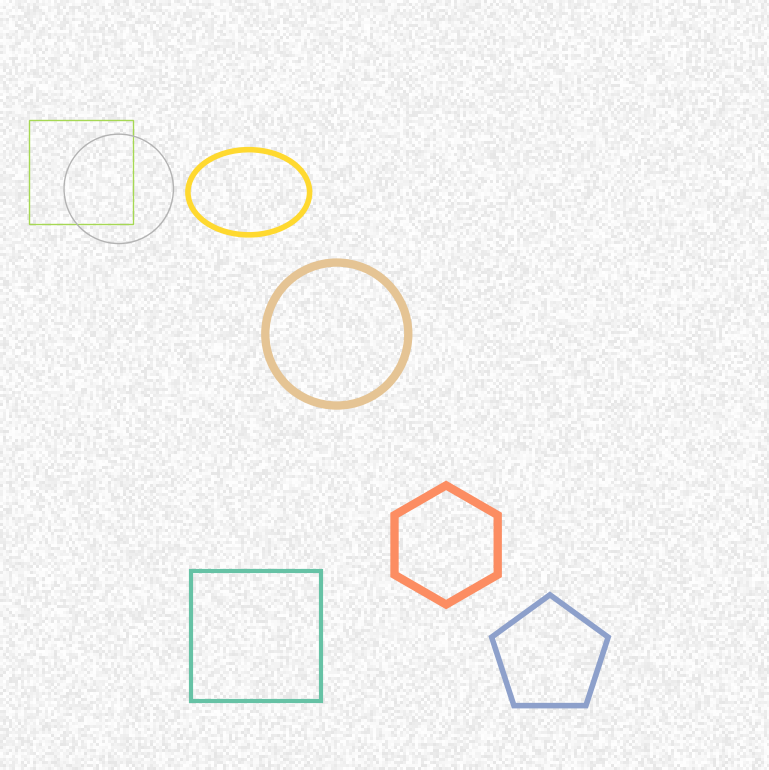[{"shape": "square", "thickness": 1.5, "radius": 0.42, "center": [0.333, 0.174]}, {"shape": "hexagon", "thickness": 3, "radius": 0.39, "center": [0.579, 0.292]}, {"shape": "pentagon", "thickness": 2, "radius": 0.4, "center": [0.714, 0.148]}, {"shape": "square", "thickness": 0.5, "radius": 0.34, "center": [0.105, 0.776]}, {"shape": "oval", "thickness": 2, "radius": 0.4, "center": [0.323, 0.75]}, {"shape": "circle", "thickness": 3, "radius": 0.46, "center": [0.437, 0.566]}, {"shape": "circle", "thickness": 0.5, "radius": 0.36, "center": [0.154, 0.755]}]